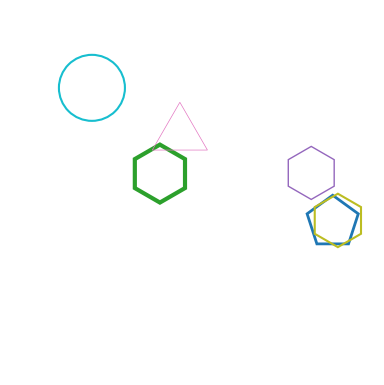[{"shape": "pentagon", "thickness": 2, "radius": 0.35, "center": [0.864, 0.423]}, {"shape": "hexagon", "thickness": 3, "radius": 0.38, "center": [0.415, 0.549]}, {"shape": "hexagon", "thickness": 1, "radius": 0.34, "center": [0.808, 0.551]}, {"shape": "triangle", "thickness": 0.5, "radius": 0.41, "center": [0.467, 0.652]}, {"shape": "hexagon", "thickness": 1.5, "radius": 0.35, "center": [0.878, 0.427]}, {"shape": "circle", "thickness": 1.5, "radius": 0.43, "center": [0.239, 0.772]}]